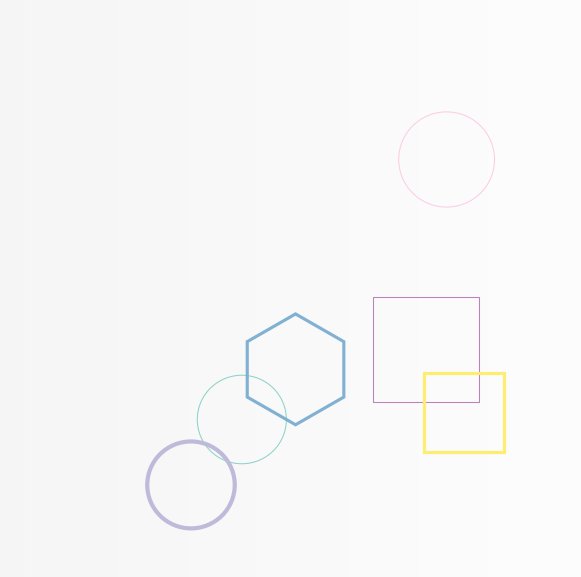[{"shape": "circle", "thickness": 0.5, "radius": 0.38, "center": [0.416, 0.273]}, {"shape": "circle", "thickness": 2, "radius": 0.38, "center": [0.329, 0.159]}, {"shape": "hexagon", "thickness": 1.5, "radius": 0.48, "center": [0.508, 0.36]}, {"shape": "circle", "thickness": 0.5, "radius": 0.41, "center": [0.768, 0.723]}, {"shape": "square", "thickness": 0.5, "radius": 0.46, "center": [0.733, 0.394]}, {"shape": "square", "thickness": 1.5, "radius": 0.34, "center": [0.798, 0.285]}]